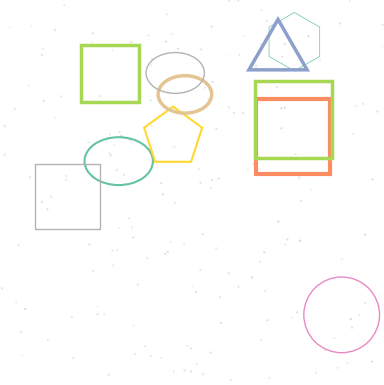[{"shape": "hexagon", "thickness": 0.5, "radius": 0.38, "center": [0.765, 0.892]}, {"shape": "oval", "thickness": 1.5, "radius": 0.44, "center": [0.308, 0.581]}, {"shape": "square", "thickness": 3, "radius": 0.48, "center": [0.761, 0.646]}, {"shape": "triangle", "thickness": 2.5, "radius": 0.44, "center": [0.722, 0.862]}, {"shape": "circle", "thickness": 1, "radius": 0.49, "center": [0.887, 0.182]}, {"shape": "square", "thickness": 2.5, "radius": 0.37, "center": [0.286, 0.808]}, {"shape": "square", "thickness": 2.5, "radius": 0.5, "center": [0.762, 0.689]}, {"shape": "pentagon", "thickness": 1.5, "radius": 0.4, "center": [0.45, 0.644]}, {"shape": "oval", "thickness": 2.5, "radius": 0.35, "center": [0.48, 0.755]}, {"shape": "square", "thickness": 1, "radius": 0.43, "center": [0.175, 0.49]}, {"shape": "oval", "thickness": 1, "radius": 0.38, "center": [0.455, 0.81]}]